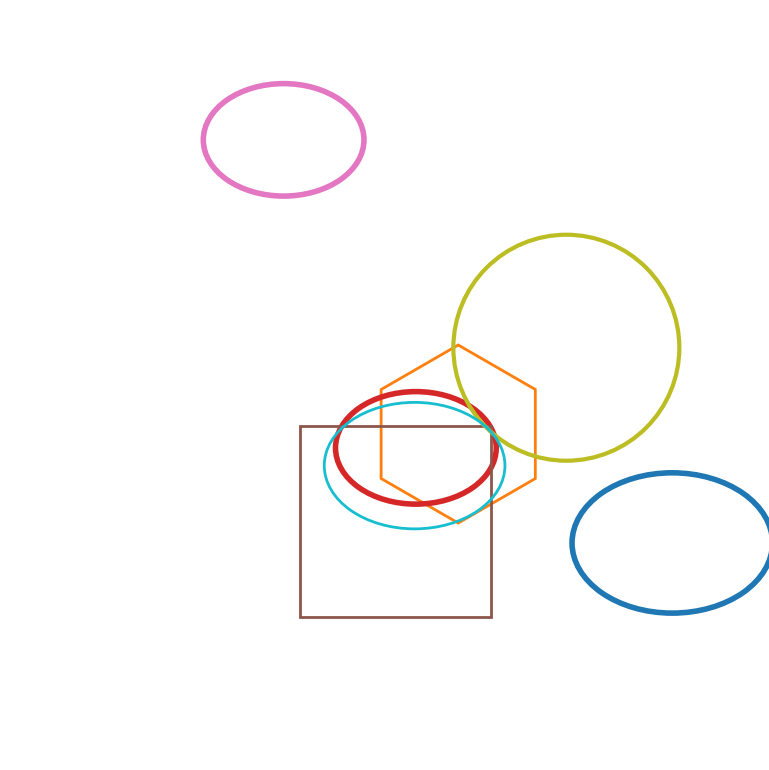[{"shape": "oval", "thickness": 2, "radius": 0.65, "center": [0.873, 0.295]}, {"shape": "hexagon", "thickness": 1, "radius": 0.58, "center": [0.595, 0.436]}, {"shape": "oval", "thickness": 2, "radius": 0.52, "center": [0.54, 0.418]}, {"shape": "square", "thickness": 1, "radius": 0.62, "center": [0.514, 0.322]}, {"shape": "oval", "thickness": 2, "radius": 0.52, "center": [0.368, 0.818]}, {"shape": "circle", "thickness": 1.5, "radius": 0.73, "center": [0.736, 0.548]}, {"shape": "oval", "thickness": 1, "radius": 0.59, "center": [0.538, 0.395]}]